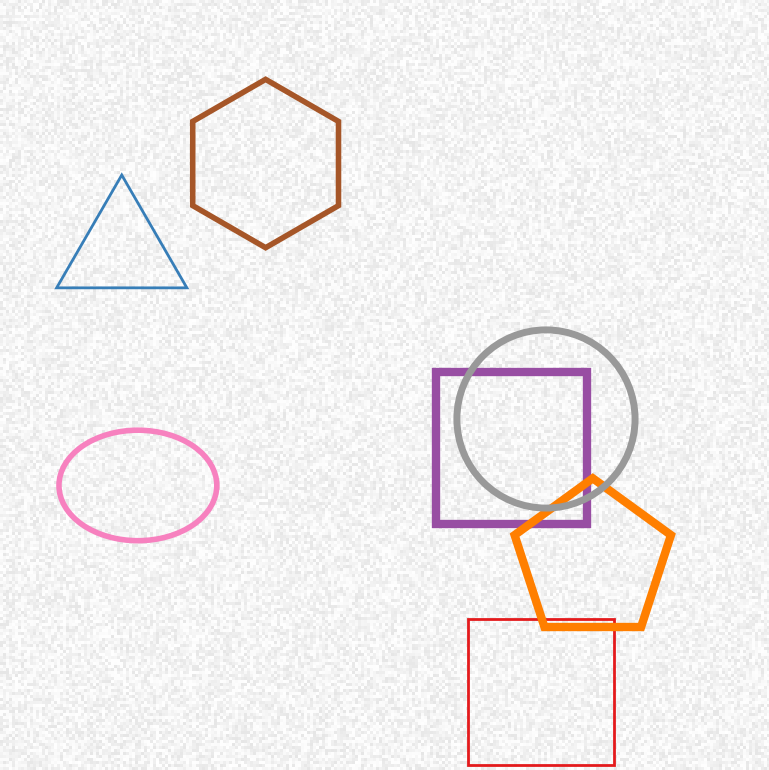[{"shape": "square", "thickness": 1, "radius": 0.47, "center": [0.702, 0.102]}, {"shape": "triangle", "thickness": 1, "radius": 0.49, "center": [0.158, 0.675]}, {"shape": "square", "thickness": 3, "radius": 0.49, "center": [0.664, 0.418]}, {"shape": "pentagon", "thickness": 3, "radius": 0.53, "center": [0.77, 0.272]}, {"shape": "hexagon", "thickness": 2, "radius": 0.55, "center": [0.345, 0.788]}, {"shape": "oval", "thickness": 2, "radius": 0.51, "center": [0.179, 0.37]}, {"shape": "circle", "thickness": 2.5, "radius": 0.58, "center": [0.709, 0.456]}]